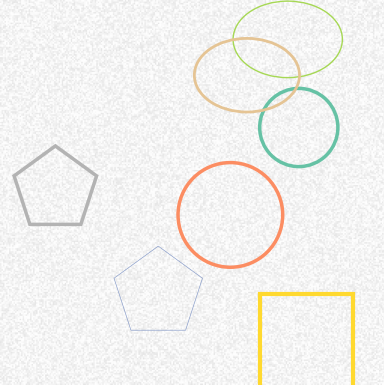[{"shape": "circle", "thickness": 2.5, "radius": 0.51, "center": [0.776, 0.669]}, {"shape": "circle", "thickness": 2.5, "radius": 0.68, "center": [0.598, 0.442]}, {"shape": "pentagon", "thickness": 0.5, "radius": 0.6, "center": [0.411, 0.24]}, {"shape": "oval", "thickness": 1, "radius": 0.71, "center": [0.747, 0.898]}, {"shape": "square", "thickness": 3, "radius": 0.61, "center": [0.795, 0.115]}, {"shape": "oval", "thickness": 2, "radius": 0.68, "center": [0.641, 0.805]}, {"shape": "pentagon", "thickness": 2.5, "radius": 0.56, "center": [0.144, 0.508]}]